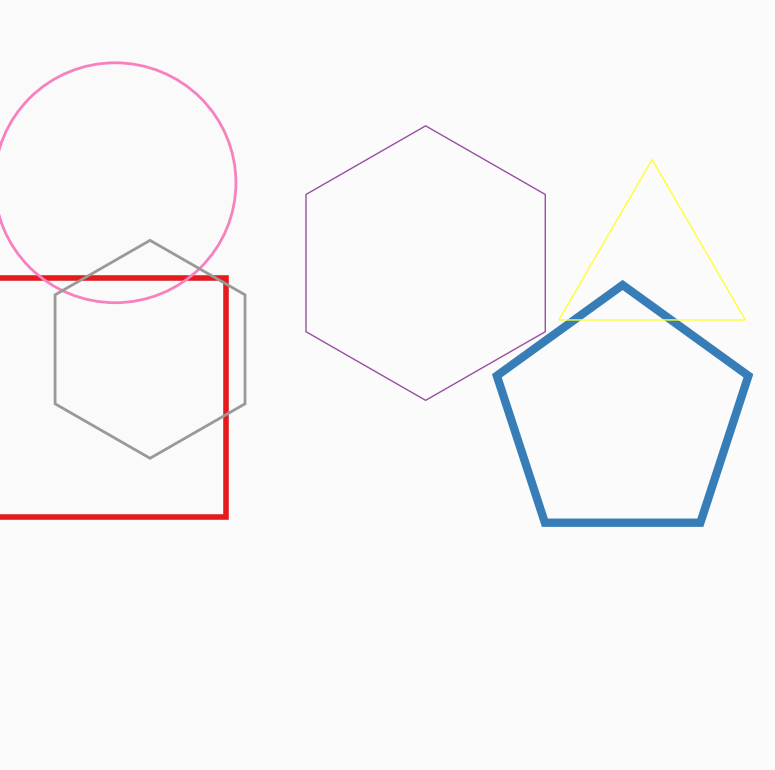[{"shape": "square", "thickness": 2, "radius": 0.78, "center": [0.136, 0.484]}, {"shape": "pentagon", "thickness": 3, "radius": 0.85, "center": [0.803, 0.459]}, {"shape": "hexagon", "thickness": 0.5, "radius": 0.89, "center": [0.549, 0.658]}, {"shape": "triangle", "thickness": 0.5, "radius": 0.69, "center": [0.841, 0.654]}, {"shape": "circle", "thickness": 1, "radius": 0.78, "center": [0.149, 0.763]}, {"shape": "hexagon", "thickness": 1, "radius": 0.71, "center": [0.194, 0.546]}]